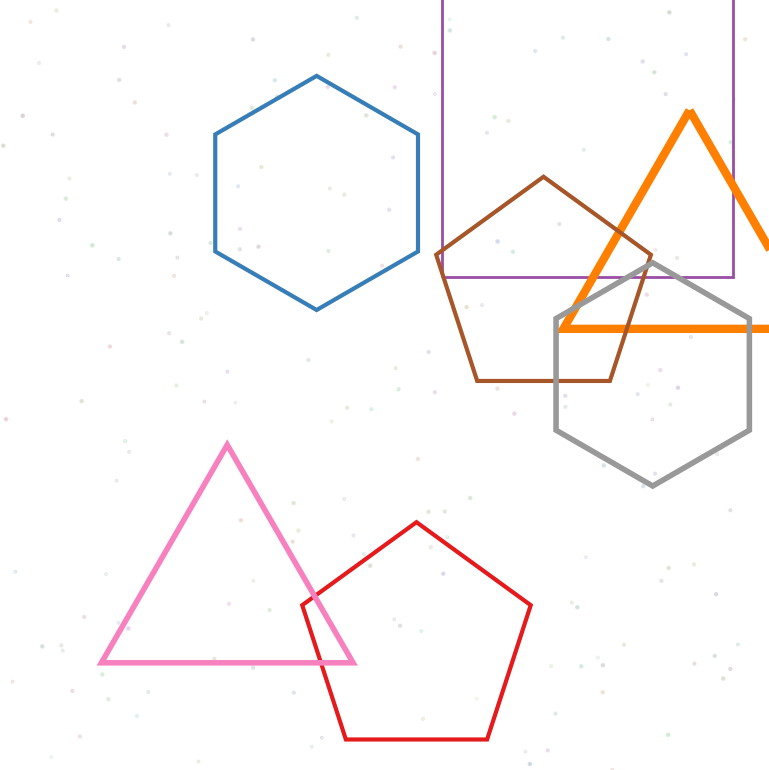[{"shape": "pentagon", "thickness": 1.5, "radius": 0.78, "center": [0.541, 0.166]}, {"shape": "hexagon", "thickness": 1.5, "radius": 0.76, "center": [0.411, 0.749]}, {"shape": "square", "thickness": 1, "radius": 0.95, "center": [0.763, 0.829]}, {"shape": "triangle", "thickness": 3, "radius": 0.95, "center": [0.896, 0.668]}, {"shape": "pentagon", "thickness": 1.5, "radius": 0.73, "center": [0.706, 0.624]}, {"shape": "triangle", "thickness": 2, "radius": 0.94, "center": [0.295, 0.234]}, {"shape": "hexagon", "thickness": 2, "radius": 0.72, "center": [0.848, 0.514]}]